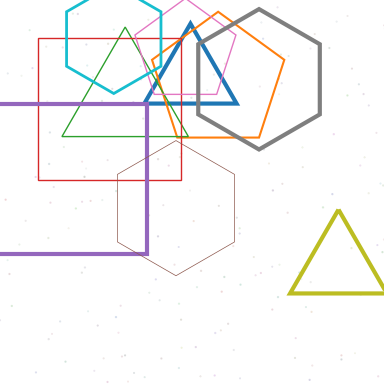[{"shape": "triangle", "thickness": 3, "radius": 0.69, "center": [0.495, 0.8]}, {"shape": "pentagon", "thickness": 1.5, "radius": 0.9, "center": [0.567, 0.789]}, {"shape": "triangle", "thickness": 1, "radius": 0.95, "center": [0.325, 0.74]}, {"shape": "square", "thickness": 1, "radius": 0.93, "center": [0.284, 0.716]}, {"shape": "square", "thickness": 3, "radius": 0.97, "center": [0.186, 0.535]}, {"shape": "hexagon", "thickness": 0.5, "radius": 0.88, "center": [0.457, 0.459]}, {"shape": "pentagon", "thickness": 1, "radius": 0.69, "center": [0.482, 0.866]}, {"shape": "hexagon", "thickness": 3, "radius": 0.91, "center": [0.673, 0.794]}, {"shape": "triangle", "thickness": 3, "radius": 0.73, "center": [0.879, 0.31]}, {"shape": "hexagon", "thickness": 2, "radius": 0.71, "center": [0.296, 0.899]}]